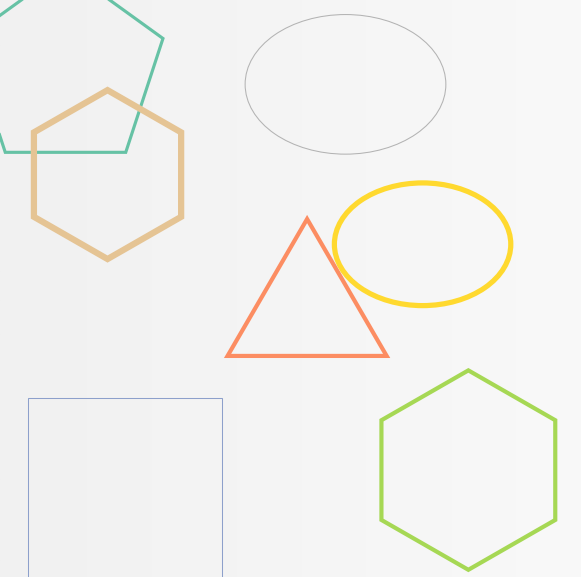[{"shape": "pentagon", "thickness": 1.5, "radius": 0.88, "center": [0.113, 0.878]}, {"shape": "triangle", "thickness": 2, "radius": 0.79, "center": [0.528, 0.462]}, {"shape": "square", "thickness": 0.5, "radius": 0.83, "center": [0.215, 0.143]}, {"shape": "hexagon", "thickness": 2, "radius": 0.86, "center": [0.806, 0.185]}, {"shape": "oval", "thickness": 2.5, "radius": 0.76, "center": [0.727, 0.576]}, {"shape": "hexagon", "thickness": 3, "radius": 0.73, "center": [0.185, 0.697]}, {"shape": "oval", "thickness": 0.5, "radius": 0.86, "center": [0.594, 0.853]}]